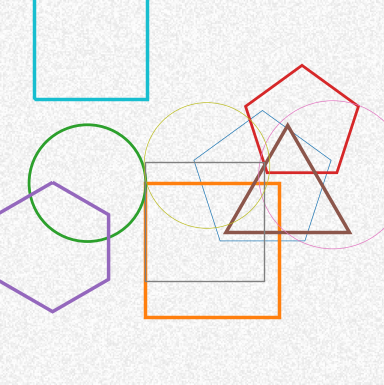[{"shape": "pentagon", "thickness": 0.5, "radius": 0.94, "center": [0.682, 0.526]}, {"shape": "square", "thickness": 2.5, "radius": 0.87, "center": [0.551, 0.351]}, {"shape": "circle", "thickness": 2, "radius": 0.76, "center": [0.227, 0.524]}, {"shape": "pentagon", "thickness": 2, "radius": 0.77, "center": [0.784, 0.676]}, {"shape": "hexagon", "thickness": 2.5, "radius": 0.84, "center": [0.137, 0.358]}, {"shape": "triangle", "thickness": 2.5, "radius": 0.93, "center": [0.747, 0.489]}, {"shape": "circle", "thickness": 0.5, "radius": 0.96, "center": [0.864, 0.546]}, {"shape": "square", "thickness": 1, "radius": 0.77, "center": [0.531, 0.425]}, {"shape": "circle", "thickness": 0.5, "radius": 0.82, "center": [0.538, 0.57]}, {"shape": "square", "thickness": 2.5, "radius": 0.73, "center": [0.235, 0.888]}]